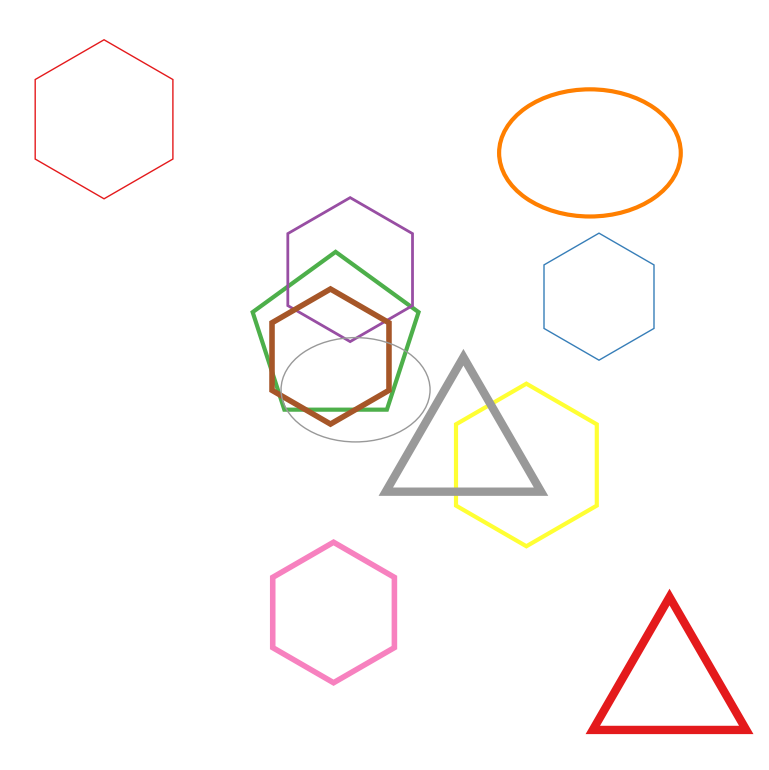[{"shape": "hexagon", "thickness": 0.5, "radius": 0.52, "center": [0.135, 0.845]}, {"shape": "triangle", "thickness": 3, "radius": 0.58, "center": [0.87, 0.11]}, {"shape": "hexagon", "thickness": 0.5, "radius": 0.41, "center": [0.778, 0.615]}, {"shape": "pentagon", "thickness": 1.5, "radius": 0.57, "center": [0.436, 0.56]}, {"shape": "hexagon", "thickness": 1, "radius": 0.47, "center": [0.455, 0.65]}, {"shape": "oval", "thickness": 1.5, "radius": 0.59, "center": [0.766, 0.801]}, {"shape": "hexagon", "thickness": 1.5, "radius": 0.53, "center": [0.684, 0.396]}, {"shape": "hexagon", "thickness": 2, "radius": 0.44, "center": [0.429, 0.537]}, {"shape": "hexagon", "thickness": 2, "radius": 0.46, "center": [0.433, 0.205]}, {"shape": "triangle", "thickness": 3, "radius": 0.58, "center": [0.602, 0.42]}, {"shape": "oval", "thickness": 0.5, "radius": 0.48, "center": [0.462, 0.494]}]